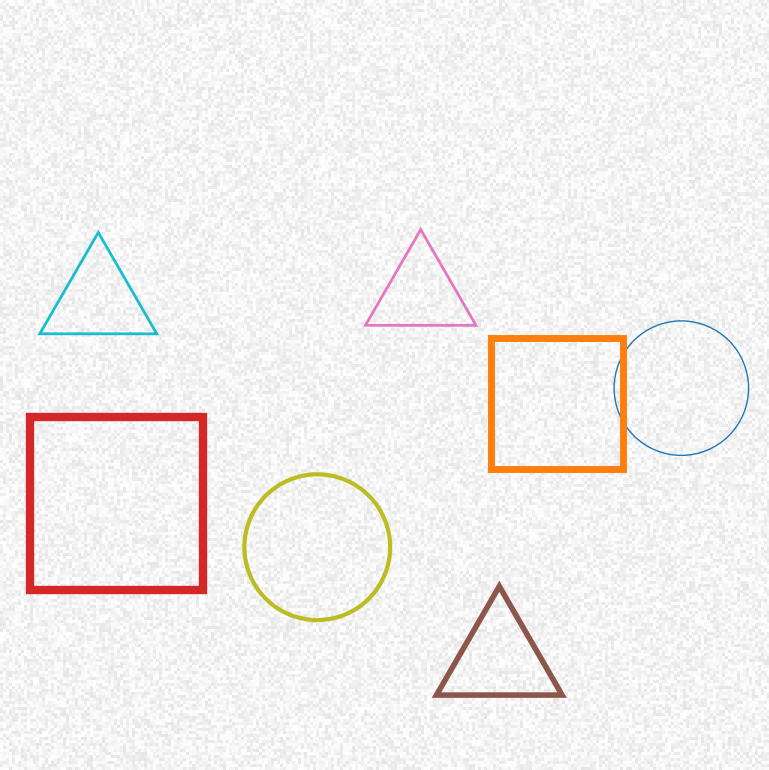[{"shape": "circle", "thickness": 0.5, "radius": 0.44, "center": [0.885, 0.496]}, {"shape": "square", "thickness": 2.5, "radius": 0.43, "center": [0.724, 0.476]}, {"shape": "square", "thickness": 3, "radius": 0.56, "center": [0.151, 0.346]}, {"shape": "triangle", "thickness": 2, "radius": 0.47, "center": [0.648, 0.144]}, {"shape": "triangle", "thickness": 1, "radius": 0.41, "center": [0.546, 0.619]}, {"shape": "circle", "thickness": 1.5, "radius": 0.47, "center": [0.412, 0.289]}, {"shape": "triangle", "thickness": 1, "radius": 0.44, "center": [0.128, 0.61]}]